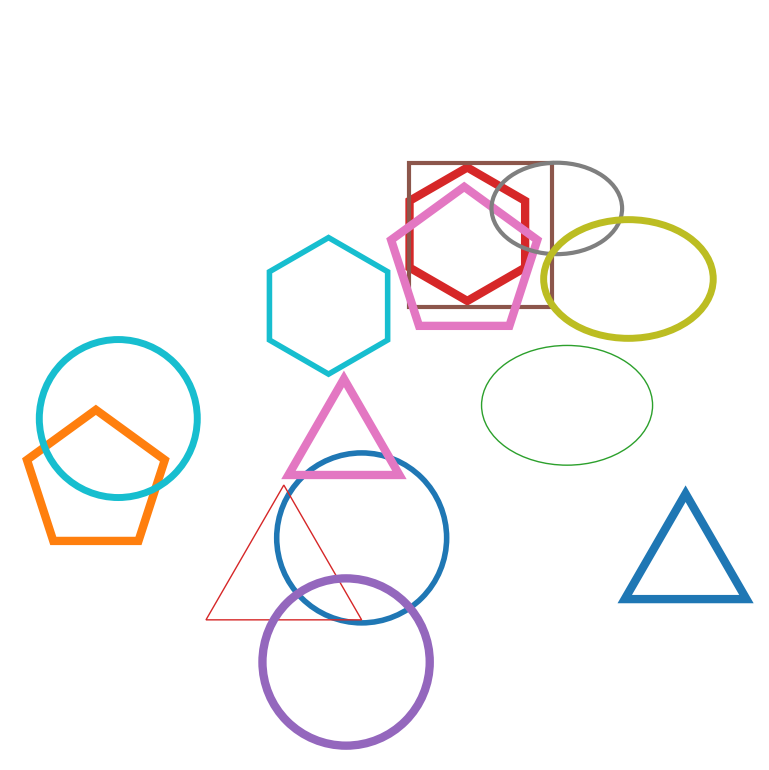[{"shape": "circle", "thickness": 2, "radius": 0.55, "center": [0.47, 0.301]}, {"shape": "triangle", "thickness": 3, "radius": 0.46, "center": [0.89, 0.268]}, {"shape": "pentagon", "thickness": 3, "radius": 0.47, "center": [0.125, 0.374]}, {"shape": "oval", "thickness": 0.5, "radius": 0.56, "center": [0.736, 0.474]}, {"shape": "hexagon", "thickness": 3, "radius": 0.43, "center": [0.607, 0.696]}, {"shape": "triangle", "thickness": 0.5, "radius": 0.58, "center": [0.369, 0.253]}, {"shape": "circle", "thickness": 3, "radius": 0.54, "center": [0.449, 0.14]}, {"shape": "square", "thickness": 1.5, "radius": 0.47, "center": [0.624, 0.695]}, {"shape": "pentagon", "thickness": 3, "radius": 0.5, "center": [0.603, 0.658]}, {"shape": "triangle", "thickness": 3, "radius": 0.42, "center": [0.447, 0.425]}, {"shape": "oval", "thickness": 1.5, "radius": 0.42, "center": [0.723, 0.729]}, {"shape": "oval", "thickness": 2.5, "radius": 0.55, "center": [0.816, 0.638]}, {"shape": "hexagon", "thickness": 2, "radius": 0.44, "center": [0.427, 0.603]}, {"shape": "circle", "thickness": 2.5, "radius": 0.51, "center": [0.154, 0.456]}]